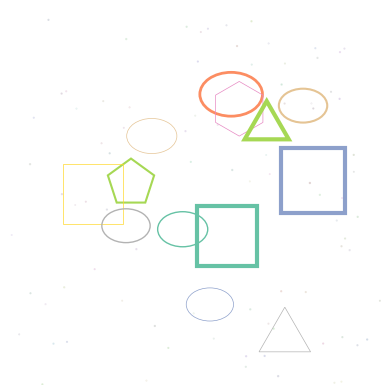[{"shape": "square", "thickness": 3, "radius": 0.39, "center": [0.59, 0.388]}, {"shape": "oval", "thickness": 1, "radius": 0.33, "center": [0.475, 0.405]}, {"shape": "oval", "thickness": 2, "radius": 0.41, "center": [0.6, 0.755]}, {"shape": "oval", "thickness": 0.5, "radius": 0.31, "center": [0.545, 0.209]}, {"shape": "square", "thickness": 3, "radius": 0.42, "center": [0.813, 0.53]}, {"shape": "hexagon", "thickness": 0.5, "radius": 0.35, "center": [0.621, 0.717]}, {"shape": "pentagon", "thickness": 1.5, "radius": 0.32, "center": [0.34, 0.525]}, {"shape": "triangle", "thickness": 3, "radius": 0.33, "center": [0.693, 0.671]}, {"shape": "square", "thickness": 0.5, "radius": 0.39, "center": [0.241, 0.497]}, {"shape": "oval", "thickness": 0.5, "radius": 0.33, "center": [0.394, 0.647]}, {"shape": "oval", "thickness": 1.5, "radius": 0.31, "center": [0.787, 0.726]}, {"shape": "triangle", "thickness": 0.5, "radius": 0.39, "center": [0.74, 0.125]}, {"shape": "oval", "thickness": 1, "radius": 0.31, "center": [0.327, 0.414]}]